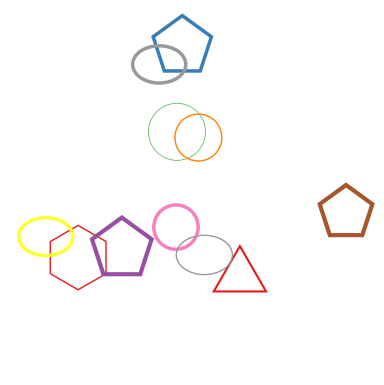[{"shape": "triangle", "thickness": 1.5, "radius": 0.39, "center": [0.623, 0.282]}, {"shape": "hexagon", "thickness": 1, "radius": 0.42, "center": [0.203, 0.331]}, {"shape": "pentagon", "thickness": 2.5, "radius": 0.4, "center": [0.473, 0.88]}, {"shape": "circle", "thickness": 0.5, "radius": 0.37, "center": [0.46, 0.658]}, {"shape": "pentagon", "thickness": 3, "radius": 0.41, "center": [0.316, 0.354]}, {"shape": "circle", "thickness": 1, "radius": 0.3, "center": [0.515, 0.643]}, {"shape": "oval", "thickness": 2.5, "radius": 0.35, "center": [0.119, 0.385]}, {"shape": "pentagon", "thickness": 3, "radius": 0.36, "center": [0.899, 0.448]}, {"shape": "circle", "thickness": 2.5, "radius": 0.29, "center": [0.457, 0.41]}, {"shape": "oval", "thickness": 2.5, "radius": 0.35, "center": [0.414, 0.833]}, {"shape": "oval", "thickness": 1, "radius": 0.36, "center": [0.531, 0.338]}]